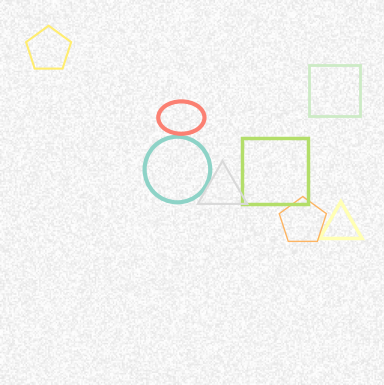[{"shape": "circle", "thickness": 3, "radius": 0.43, "center": [0.461, 0.56]}, {"shape": "triangle", "thickness": 2.5, "radius": 0.32, "center": [0.885, 0.413]}, {"shape": "oval", "thickness": 3, "radius": 0.3, "center": [0.471, 0.695]}, {"shape": "pentagon", "thickness": 1, "radius": 0.32, "center": [0.787, 0.425]}, {"shape": "square", "thickness": 2.5, "radius": 0.43, "center": [0.715, 0.557]}, {"shape": "triangle", "thickness": 1.5, "radius": 0.37, "center": [0.578, 0.508]}, {"shape": "square", "thickness": 2, "radius": 0.33, "center": [0.868, 0.766]}, {"shape": "pentagon", "thickness": 1.5, "radius": 0.31, "center": [0.126, 0.872]}]